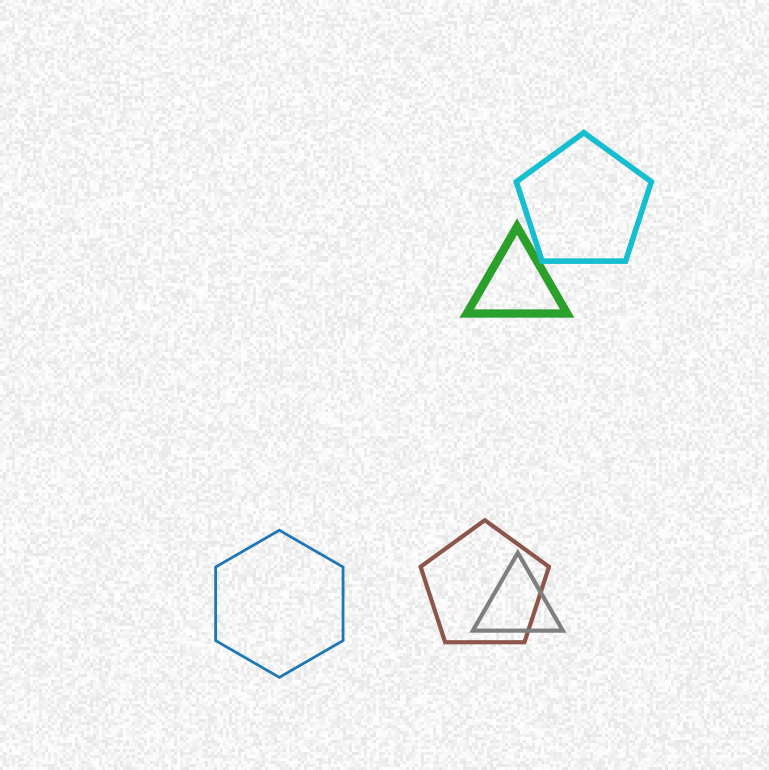[{"shape": "hexagon", "thickness": 1, "radius": 0.48, "center": [0.363, 0.216]}, {"shape": "triangle", "thickness": 3, "radius": 0.38, "center": [0.671, 0.63]}, {"shape": "pentagon", "thickness": 1.5, "radius": 0.44, "center": [0.63, 0.237]}, {"shape": "triangle", "thickness": 1.5, "radius": 0.34, "center": [0.672, 0.215]}, {"shape": "pentagon", "thickness": 2, "radius": 0.46, "center": [0.758, 0.735]}]